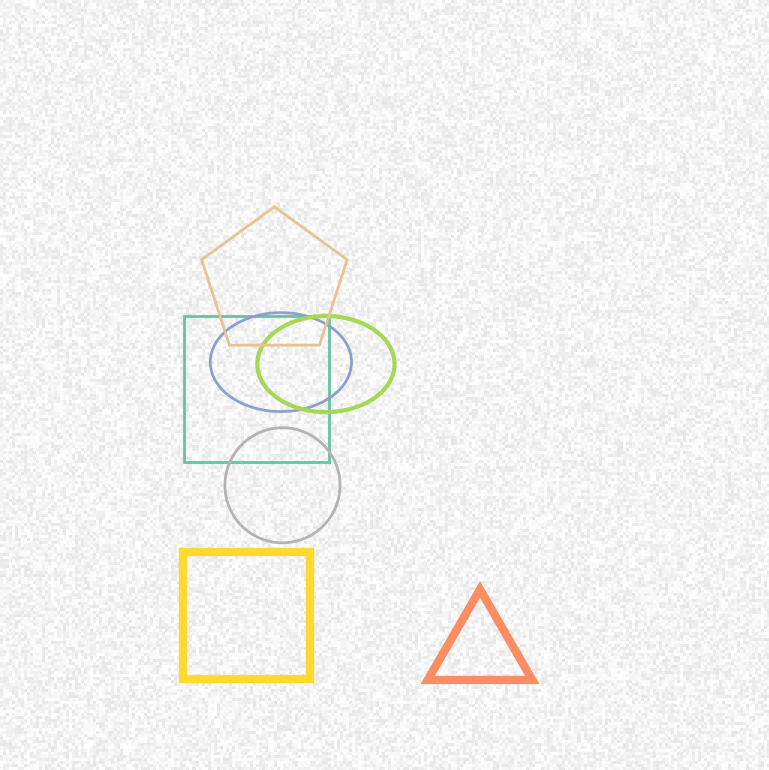[{"shape": "square", "thickness": 1, "radius": 0.47, "center": [0.333, 0.495]}, {"shape": "triangle", "thickness": 3, "radius": 0.39, "center": [0.623, 0.156]}, {"shape": "oval", "thickness": 1, "radius": 0.46, "center": [0.365, 0.53]}, {"shape": "oval", "thickness": 1.5, "radius": 0.45, "center": [0.423, 0.527]}, {"shape": "square", "thickness": 3, "radius": 0.41, "center": [0.32, 0.201]}, {"shape": "pentagon", "thickness": 1, "radius": 0.5, "center": [0.356, 0.632]}, {"shape": "circle", "thickness": 1, "radius": 0.37, "center": [0.367, 0.37]}]